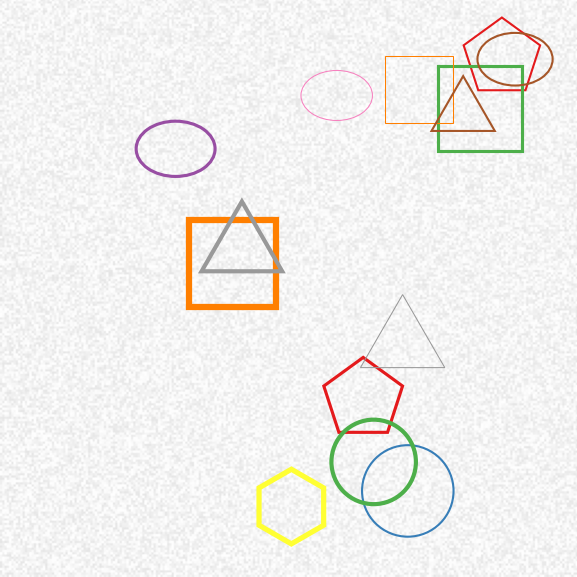[{"shape": "pentagon", "thickness": 1.5, "radius": 0.36, "center": [0.629, 0.309]}, {"shape": "pentagon", "thickness": 1, "radius": 0.35, "center": [0.869, 0.899]}, {"shape": "circle", "thickness": 1, "radius": 0.4, "center": [0.706, 0.149]}, {"shape": "circle", "thickness": 2, "radius": 0.37, "center": [0.647, 0.199]}, {"shape": "square", "thickness": 1.5, "radius": 0.37, "center": [0.831, 0.811]}, {"shape": "oval", "thickness": 1.5, "radius": 0.34, "center": [0.304, 0.741]}, {"shape": "square", "thickness": 0.5, "radius": 0.29, "center": [0.726, 0.845]}, {"shape": "square", "thickness": 3, "radius": 0.38, "center": [0.403, 0.543]}, {"shape": "hexagon", "thickness": 2.5, "radius": 0.32, "center": [0.505, 0.122]}, {"shape": "oval", "thickness": 1, "radius": 0.33, "center": [0.892, 0.897]}, {"shape": "triangle", "thickness": 1, "radius": 0.32, "center": [0.802, 0.804]}, {"shape": "oval", "thickness": 0.5, "radius": 0.31, "center": [0.583, 0.834]}, {"shape": "triangle", "thickness": 0.5, "radius": 0.42, "center": [0.697, 0.405]}, {"shape": "triangle", "thickness": 2, "radius": 0.4, "center": [0.419, 0.57]}]